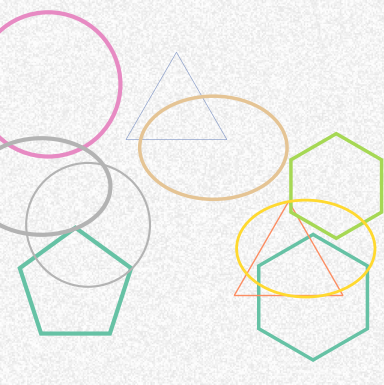[{"shape": "hexagon", "thickness": 2.5, "radius": 0.82, "center": [0.813, 0.228]}, {"shape": "pentagon", "thickness": 3, "radius": 0.76, "center": [0.196, 0.257]}, {"shape": "triangle", "thickness": 1, "radius": 0.82, "center": [0.75, 0.314]}, {"shape": "triangle", "thickness": 0.5, "radius": 0.76, "center": [0.458, 0.713]}, {"shape": "circle", "thickness": 3, "radius": 0.94, "center": [0.125, 0.781]}, {"shape": "hexagon", "thickness": 2.5, "radius": 0.68, "center": [0.873, 0.517]}, {"shape": "oval", "thickness": 2, "radius": 0.9, "center": [0.794, 0.354]}, {"shape": "oval", "thickness": 2.5, "radius": 0.96, "center": [0.554, 0.616]}, {"shape": "circle", "thickness": 1.5, "radius": 0.8, "center": [0.229, 0.416]}, {"shape": "oval", "thickness": 3, "radius": 0.9, "center": [0.108, 0.516]}]